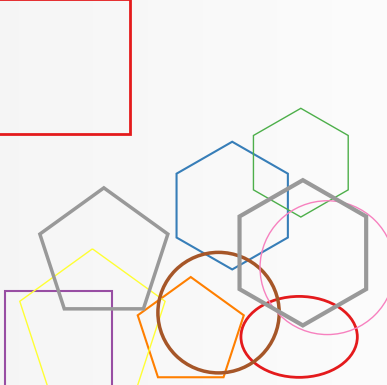[{"shape": "oval", "thickness": 2, "radius": 0.75, "center": [0.772, 0.125]}, {"shape": "square", "thickness": 2, "radius": 0.87, "center": [0.161, 0.827]}, {"shape": "hexagon", "thickness": 1.5, "radius": 0.83, "center": [0.599, 0.466]}, {"shape": "hexagon", "thickness": 1, "radius": 0.71, "center": [0.776, 0.577]}, {"shape": "square", "thickness": 1.5, "radius": 0.69, "center": [0.151, 0.106]}, {"shape": "pentagon", "thickness": 1.5, "radius": 0.72, "center": [0.492, 0.137]}, {"shape": "pentagon", "thickness": 1, "radius": 0.99, "center": [0.239, 0.156]}, {"shape": "circle", "thickness": 2.5, "radius": 0.78, "center": [0.564, 0.188]}, {"shape": "circle", "thickness": 1, "radius": 0.87, "center": [0.845, 0.305]}, {"shape": "hexagon", "thickness": 3, "radius": 0.94, "center": [0.782, 0.343]}, {"shape": "pentagon", "thickness": 2.5, "radius": 0.87, "center": [0.268, 0.338]}]